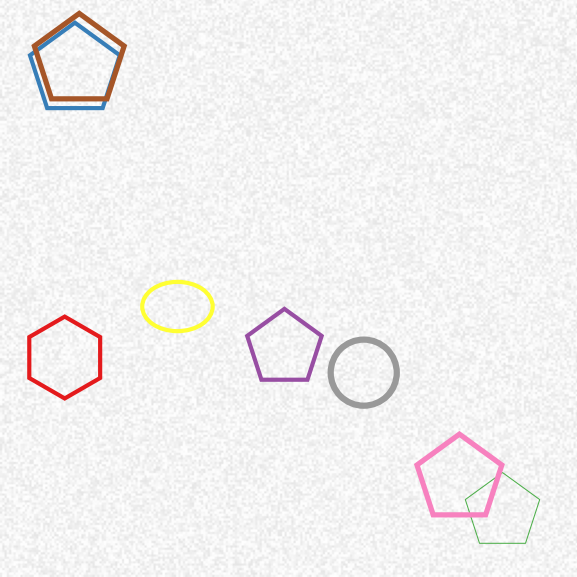[{"shape": "hexagon", "thickness": 2, "radius": 0.35, "center": [0.112, 0.38]}, {"shape": "pentagon", "thickness": 2, "radius": 0.41, "center": [0.13, 0.878]}, {"shape": "pentagon", "thickness": 0.5, "radius": 0.34, "center": [0.87, 0.113]}, {"shape": "pentagon", "thickness": 2, "radius": 0.34, "center": [0.493, 0.396]}, {"shape": "oval", "thickness": 2, "radius": 0.3, "center": [0.307, 0.468]}, {"shape": "pentagon", "thickness": 2.5, "radius": 0.41, "center": [0.137, 0.894]}, {"shape": "pentagon", "thickness": 2.5, "radius": 0.39, "center": [0.796, 0.17]}, {"shape": "circle", "thickness": 3, "radius": 0.29, "center": [0.63, 0.354]}]